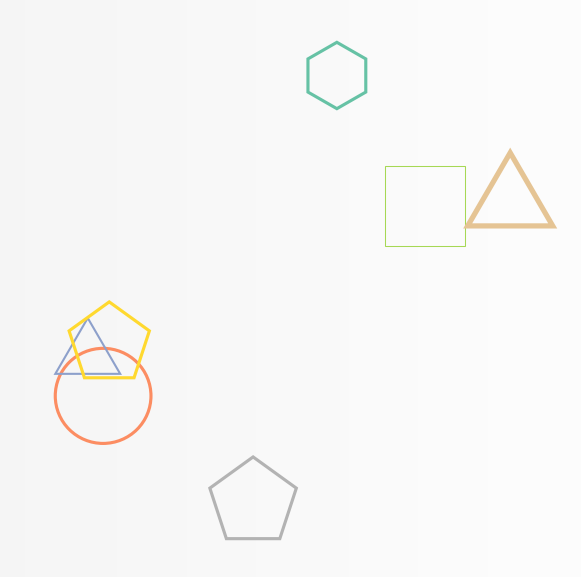[{"shape": "hexagon", "thickness": 1.5, "radius": 0.29, "center": [0.58, 0.868]}, {"shape": "circle", "thickness": 1.5, "radius": 0.41, "center": [0.177, 0.314]}, {"shape": "triangle", "thickness": 1, "radius": 0.32, "center": [0.151, 0.384]}, {"shape": "square", "thickness": 0.5, "radius": 0.35, "center": [0.731, 0.642]}, {"shape": "pentagon", "thickness": 1.5, "radius": 0.36, "center": [0.188, 0.404]}, {"shape": "triangle", "thickness": 2.5, "radius": 0.42, "center": [0.878, 0.65]}, {"shape": "pentagon", "thickness": 1.5, "radius": 0.39, "center": [0.435, 0.13]}]